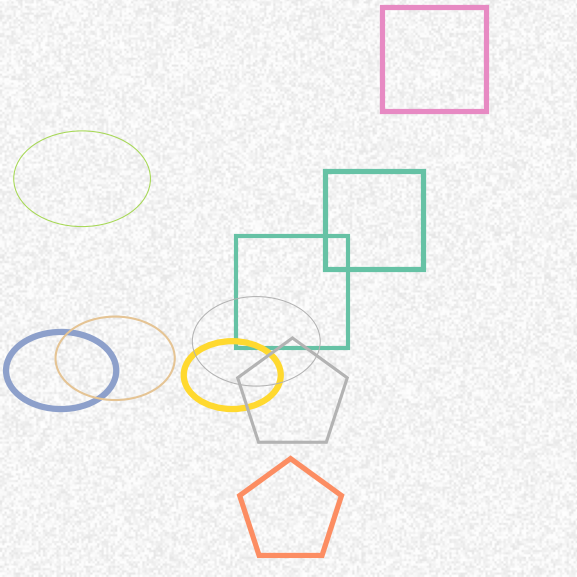[{"shape": "square", "thickness": 2.5, "radius": 0.42, "center": [0.647, 0.619]}, {"shape": "square", "thickness": 2, "radius": 0.48, "center": [0.505, 0.494]}, {"shape": "pentagon", "thickness": 2.5, "radius": 0.46, "center": [0.503, 0.112]}, {"shape": "oval", "thickness": 3, "radius": 0.48, "center": [0.106, 0.358]}, {"shape": "square", "thickness": 2.5, "radius": 0.45, "center": [0.752, 0.897]}, {"shape": "oval", "thickness": 0.5, "radius": 0.59, "center": [0.142, 0.69]}, {"shape": "oval", "thickness": 3, "radius": 0.42, "center": [0.402, 0.35]}, {"shape": "oval", "thickness": 1, "radius": 0.52, "center": [0.199, 0.379]}, {"shape": "pentagon", "thickness": 1.5, "radius": 0.5, "center": [0.506, 0.314]}, {"shape": "oval", "thickness": 0.5, "radius": 0.55, "center": [0.444, 0.408]}]